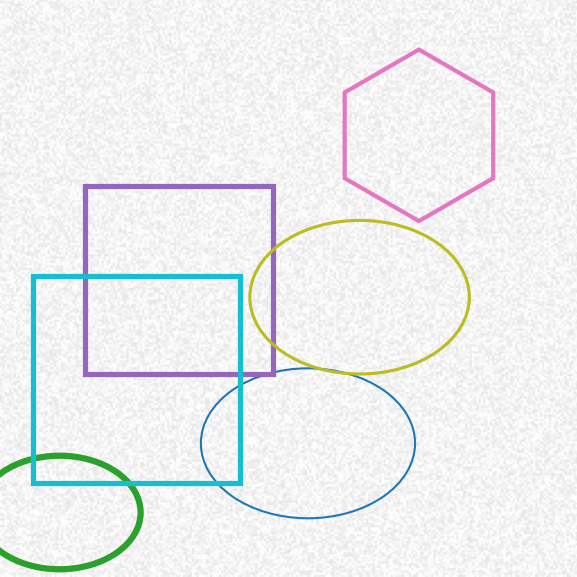[{"shape": "oval", "thickness": 1, "radius": 0.93, "center": [0.533, 0.232]}, {"shape": "oval", "thickness": 3, "radius": 0.7, "center": [0.103, 0.112]}, {"shape": "square", "thickness": 2.5, "radius": 0.81, "center": [0.31, 0.514]}, {"shape": "hexagon", "thickness": 2, "radius": 0.74, "center": [0.725, 0.765]}, {"shape": "oval", "thickness": 1.5, "radius": 0.95, "center": [0.623, 0.485]}, {"shape": "square", "thickness": 2.5, "radius": 0.9, "center": [0.236, 0.342]}]